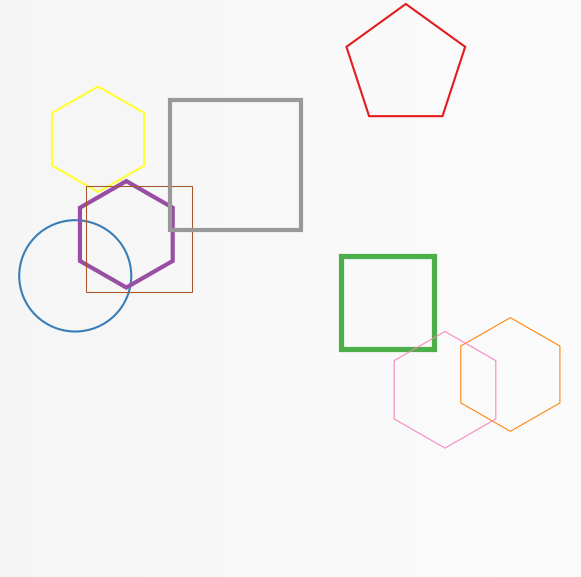[{"shape": "pentagon", "thickness": 1, "radius": 0.54, "center": [0.698, 0.885]}, {"shape": "circle", "thickness": 1, "radius": 0.48, "center": [0.129, 0.521]}, {"shape": "square", "thickness": 2.5, "radius": 0.4, "center": [0.667, 0.476]}, {"shape": "hexagon", "thickness": 2, "radius": 0.46, "center": [0.217, 0.593]}, {"shape": "hexagon", "thickness": 0.5, "radius": 0.49, "center": [0.878, 0.351]}, {"shape": "hexagon", "thickness": 1, "radius": 0.46, "center": [0.169, 0.758]}, {"shape": "square", "thickness": 0.5, "radius": 0.46, "center": [0.238, 0.585]}, {"shape": "hexagon", "thickness": 0.5, "radius": 0.5, "center": [0.766, 0.324]}, {"shape": "square", "thickness": 2, "radius": 0.56, "center": [0.405, 0.713]}]